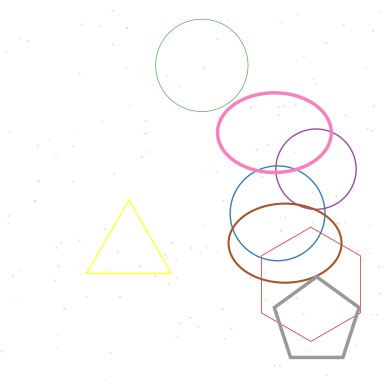[{"shape": "hexagon", "thickness": 0.5, "radius": 0.74, "center": [0.808, 0.262]}, {"shape": "circle", "thickness": 1, "radius": 0.62, "center": [0.721, 0.446]}, {"shape": "circle", "thickness": 0.5, "radius": 0.6, "center": [0.524, 0.83]}, {"shape": "circle", "thickness": 1, "radius": 0.52, "center": [0.821, 0.561]}, {"shape": "triangle", "thickness": 1, "radius": 0.64, "center": [0.335, 0.353]}, {"shape": "oval", "thickness": 1.5, "radius": 0.73, "center": [0.74, 0.368]}, {"shape": "oval", "thickness": 2.5, "radius": 0.74, "center": [0.713, 0.655]}, {"shape": "pentagon", "thickness": 2.5, "radius": 0.58, "center": [0.823, 0.165]}]